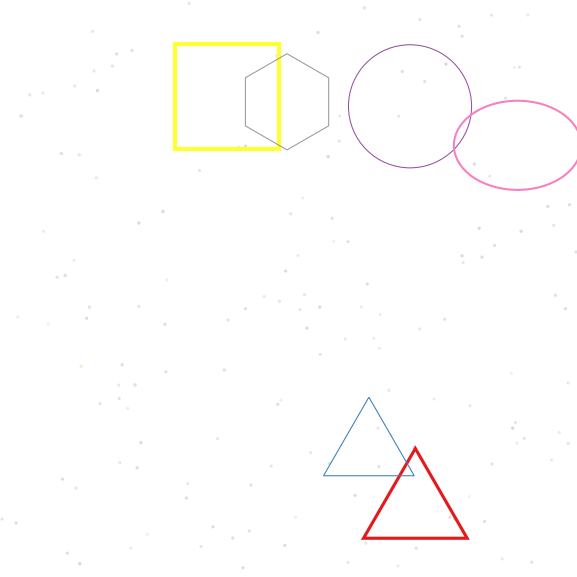[{"shape": "triangle", "thickness": 1.5, "radius": 0.52, "center": [0.719, 0.119]}, {"shape": "triangle", "thickness": 0.5, "radius": 0.45, "center": [0.639, 0.221]}, {"shape": "circle", "thickness": 0.5, "radius": 0.53, "center": [0.71, 0.815]}, {"shape": "square", "thickness": 2, "radius": 0.45, "center": [0.393, 0.832]}, {"shape": "oval", "thickness": 1, "radius": 0.55, "center": [0.896, 0.748]}, {"shape": "hexagon", "thickness": 0.5, "radius": 0.42, "center": [0.497, 0.823]}]